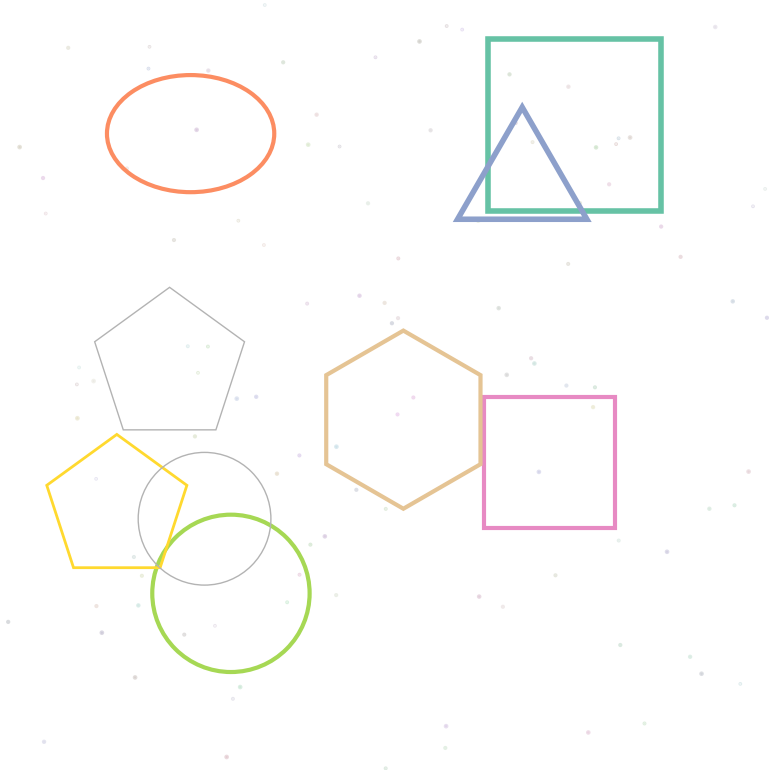[{"shape": "square", "thickness": 2, "radius": 0.56, "center": [0.746, 0.837]}, {"shape": "oval", "thickness": 1.5, "radius": 0.54, "center": [0.248, 0.826]}, {"shape": "triangle", "thickness": 2, "radius": 0.48, "center": [0.678, 0.764]}, {"shape": "square", "thickness": 1.5, "radius": 0.43, "center": [0.713, 0.4]}, {"shape": "circle", "thickness": 1.5, "radius": 0.51, "center": [0.3, 0.229]}, {"shape": "pentagon", "thickness": 1, "radius": 0.48, "center": [0.152, 0.34]}, {"shape": "hexagon", "thickness": 1.5, "radius": 0.58, "center": [0.524, 0.455]}, {"shape": "pentagon", "thickness": 0.5, "radius": 0.51, "center": [0.22, 0.525]}, {"shape": "circle", "thickness": 0.5, "radius": 0.43, "center": [0.266, 0.326]}]